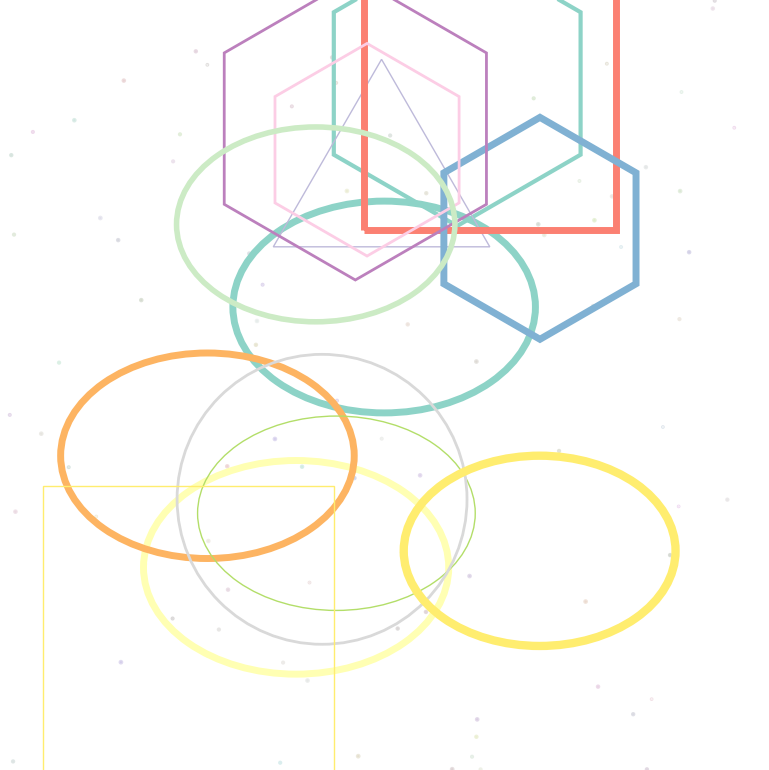[{"shape": "oval", "thickness": 2.5, "radius": 0.98, "center": [0.499, 0.601]}, {"shape": "hexagon", "thickness": 1.5, "radius": 0.93, "center": [0.594, 0.892]}, {"shape": "oval", "thickness": 2.5, "radius": 0.99, "center": [0.385, 0.263]}, {"shape": "triangle", "thickness": 0.5, "radius": 0.81, "center": [0.496, 0.761]}, {"shape": "square", "thickness": 2.5, "radius": 0.82, "center": [0.637, 0.865]}, {"shape": "hexagon", "thickness": 2.5, "radius": 0.72, "center": [0.701, 0.703]}, {"shape": "oval", "thickness": 2.5, "radius": 0.95, "center": [0.269, 0.408]}, {"shape": "oval", "thickness": 0.5, "radius": 0.9, "center": [0.437, 0.333]}, {"shape": "hexagon", "thickness": 1, "radius": 0.69, "center": [0.477, 0.806]}, {"shape": "circle", "thickness": 1, "radius": 0.94, "center": [0.418, 0.352]}, {"shape": "hexagon", "thickness": 1, "radius": 0.98, "center": [0.461, 0.833]}, {"shape": "oval", "thickness": 2, "radius": 0.9, "center": [0.41, 0.709]}, {"shape": "square", "thickness": 0.5, "radius": 0.94, "center": [0.245, 0.18]}, {"shape": "oval", "thickness": 3, "radius": 0.88, "center": [0.701, 0.285]}]